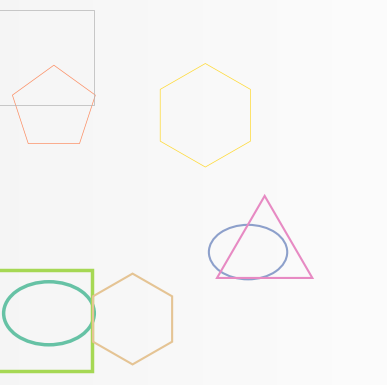[{"shape": "oval", "thickness": 2.5, "radius": 0.58, "center": [0.126, 0.186]}, {"shape": "pentagon", "thickness": 0.5, "radius": 0.56, "center": [0.139, 0.718]}, {"shape": "oval", "thickness": 1.5, "radius": 0.51, "center": [0.64, 0.345]}, {"shape": "triangle", "thickness": 1.5, "radius": 0.71, "center": [0.683, 0.349]}, {"shape": "square", "thickness": 2.5, "radius": 0.65, "center": [0.107, 0.168]}, {"shape": "hexagon", "thickness": 0.5, "radius": 0.67, "center": [0.53, 0.701]}, {"shape": "hexagon", "thickness": 1.5, "radius": 0.59, "center": [0.342, 0.171]}, {"shape": "square", "thickness": 0.5, "radius": 0.62, "center": [0.12, 0.85]}]